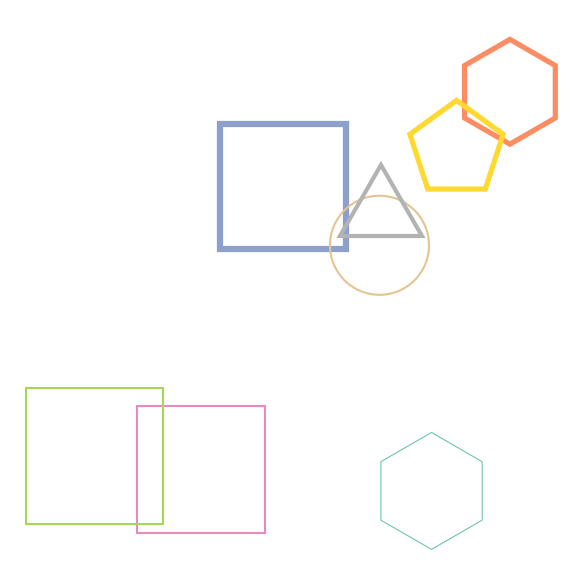[{"shape": "hexagon", "thickness": 0.5, "radius": 0.51, "center": [0.747, 0.149]}, {"shape": "hexagon", "thickness": 2.5, "radius": 0.45, "center": [0.883, 0.84]}, {"shape": "square", "thickness": 3, "radius": 0.54, "center": [0.49, 0.676]}, {"shape": "square", "thickness": 1, "radius": 0.55, "center": [0.348, 0.186]}, {"shape": "square", "thickness": 1, "radius": 0.59, "center": [0.164, 0.209]}, {"shape": "pentagon", "thickness": 2.5, "radius": 0.42, "center": [0.79, 0.74]}, {"shape": "circle", "thickness": 1, "radius": 0.43, "center": [0.657, 0.574]}, {"shape": "triangle", "thickness": 2, "radius": 0.41, "center": [0.66, 0.632]}]